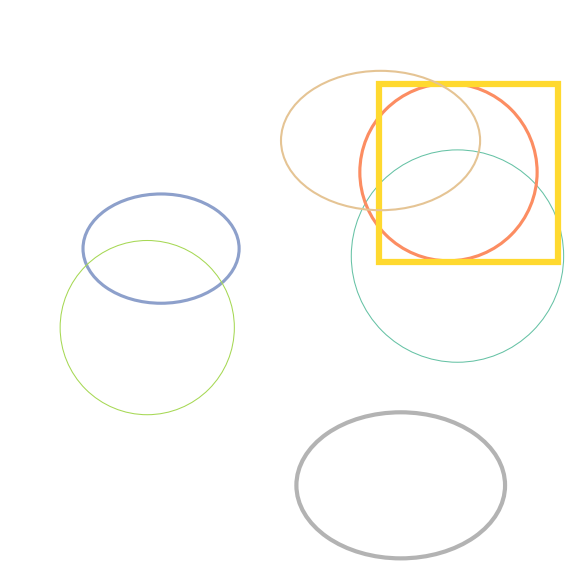[{"shape": "circle", "thickness": 0.5, "radius": 0.92, "center": [0.792, 0.556]}, {"shape": "circle", "thickness": 1.5, "radius": 0.77, "center": [0.777, 0.701]}, {"shape": "oval", "thickness": 1.5, "radius": 0.68, "center": [0.279, 0.569]}, {"shape": "circle", "thickness": 0.5, "radius": 0.75, "center": [0.255, 0.432]}, {"shape": "square", "thickness": 3, "radius": 0.77, "center": [0.812, 0.7]}, {"shape": "oval", "thickness": 1, "radius": 0.86, "center": [0.659, 0.756]}, {"shape": "oval", "thickness": 2, "radius": 0.9, "center": [0.694, 0.159]}]